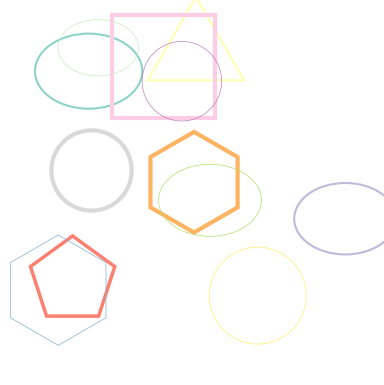[{"shape": "oval", "thickness": 1.5, "radius": 0.7, "center": [0.23, 0.815]}, {"shape": "triangle", "thickness": 1.5, "radius": 0.72, "center": [0.509, 0.864]}, {"shape": "oval", "thickness": 1.5, "radius": 0.66, "center": [0.897, 0.432]}, {"shape": "pentagon", "thickness": 2.5, "radius": 0.58, "center": [0.189, 0.272]}, {"shape": "hexagon", "thickness": 0.5, "radius": 0.72, "center": [0.151, 0.246]}, {"shape": "hexagon", "thickness": 3, "radius": 0.65, "center": [0.504, 0.527]}, {"shape": "oval", "thickness": 0.5, "radius": 0.67, "center": [0.545, 0.48]}, {"shape": "square", "thickness": 3, "radius": 0.67, "center": [0.424, 0.826]}, {"shape": "circle", "thickness": 3, "radius": 0.52, "center": [0.238, 0.557]}, {"shape": "circle", "thickness": 0.5, "radius": 0.52, "center": [0.472, 0.789]}, {"shape": "oval", "thickness": 0.5, "radius": 0.52, "center": [0.255, 0.876]}, {"shape": "circle", "thickness": 0.5, "radius": 0.63, "center": [0.67, 0.232]}]